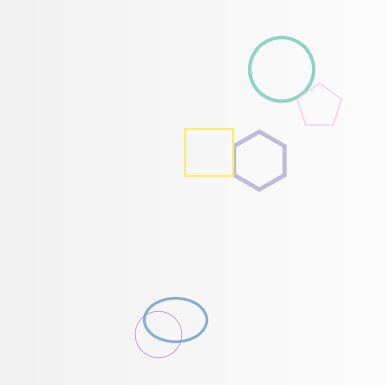[{"shape": "circle", "thickness": 2.5, "radius": 0.41, "center": [0.727, 0.82]}, {"shape": "hexagon", "thickness": 3, "radius": 0.38, "center": [0.669, 0.583]}, {"shape": "oval", "thickness": 2, "radius": 0.4, "center": [0.453, 0.169]}, {"shape": "pentagon", "thickness": 1, "radius": 0.3, "center": [0.824, 0.724]}, {"shape": "circle", "thickness": 0.5, "radius": 0.3, "center": [0.409, 0.131]}, {"shape": "square", "thickness": 1.5, "radius": 0.3, "center": [0.539, 0.605]}]